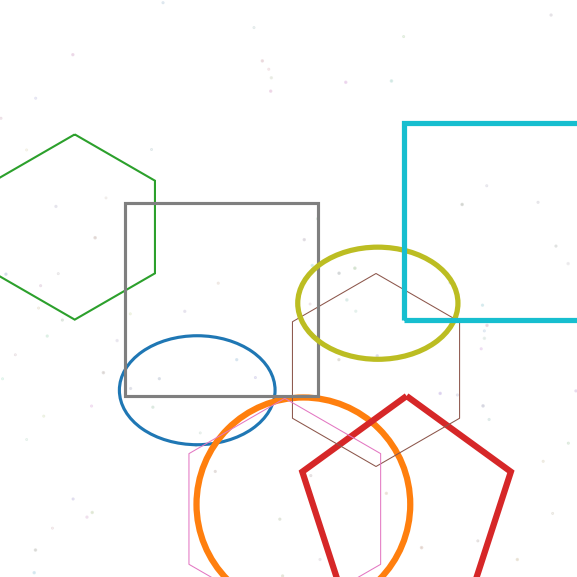[{"shape": "oval", "thickness": 1.5, "radius": 0.67, "center": [0.342, 0.323]}, {"shape": "circle", "thickness": 3, "radius": 0.93, "center": [0.525, 0.126]}, {"shape": "hexagon", "thickness": 1, "radius": 0.8, "center": [0.129, 0.606]}, {"shape": "pentagon", "thickness": 3, "radius": 0.95, "center": [0.704, 0.124]}, {"shape": "hexagon", "thickness": 0.5, "radius": 0.84, "center": [0.651, 0.358]}, {"shape": "hexagon", "thickness": 0.5, "radius": 0.96, "center": [0.493, 0.118]}, {"shape": "square", "thickness": 1.5, "radius": 0.84, "center": [0.383, 0.481]}, {"shape": "oval", "thickness": 2.5, "radius": 0.69, "center": [0.654, 0.474]}, {"shape": "square", "thickness": 2.5, "radius": 0.86, "center": [0.871, 0.616]}]